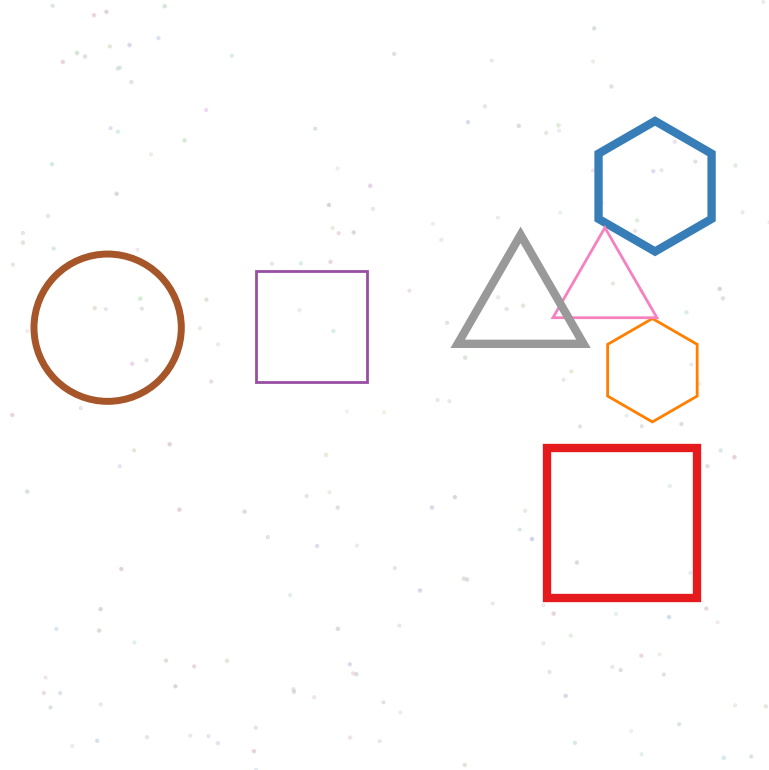[{"shape": "square", "thickness": 3, "radius": 0.49, "center": [0.808, 0.321]}, {"shape": "hexagon", "thickness": 3, "radius": 0.42, "center": [0.851, 0.758]}, {"shape": "square", "thickness": 1, "radius": 0.36, "center": [0.404, 0.576]}, {"shape": "hexagon", "thickness": 1, "radius": 0.34, "center": [0.847, 0.519]}, {"shape": "circle", "thickness": 2.5, "radius": 0.48, "center": [0.14, 0.574]}, {"shape": "triangle", "thickness": 1, "radius": 0.39, "center": [0.786, 0.626]}, {"shape": "triangle", "thickness": 3, "radius": 0.47, "center": [0.676, 0.601]}]